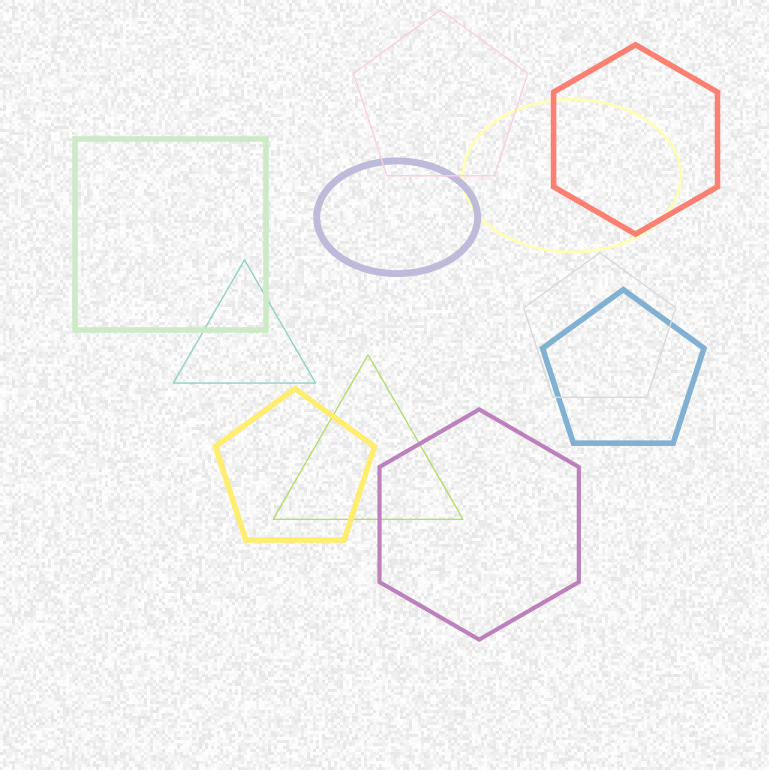[{"shape": "triangle", "thickness": 0.5, "radius": 0.53, "center": [0.318, 0.556]}, {"shape": "oval", "thickness": 1, "radius": 0.71, "center": [0.743, 0.772]}, {"shape": "oval", "thickness": 2.5, "radius": 0.52, "center": [0.516, 0.718]}, {"shape": "hexagon", "thickness": 2, "radius": 0.61, "center": [0.825, 0.819]}, {"shape": "pentagon", "thickness": 2, "radius": 0.55, "center": [0.809, 0.514]}, {"shape": "triangle", "thickness": 0.5, "radius": 0.71, "center": [0.478, 0.397]}, {"shape": "pentagon", "thickness": 0.5, "radius": 0.59, "center": [0.572, 0.868]}, {"shape": "pentagon", "thickness": 0.5, "radius": 0.52, "center": [0.779, 0.568]}, {"shape": "hexagon", "thickness": 1.5, "radius": 0.75, "center": [0.622, 0.319]}, {"shape": "square", "thickness": 2, "radius": 0.62, "center": [0.222, 0.695]}, {"shape": "pentagon", "thickness": 2, "radius": 0.54, "center": [0.383, 0.387]}]